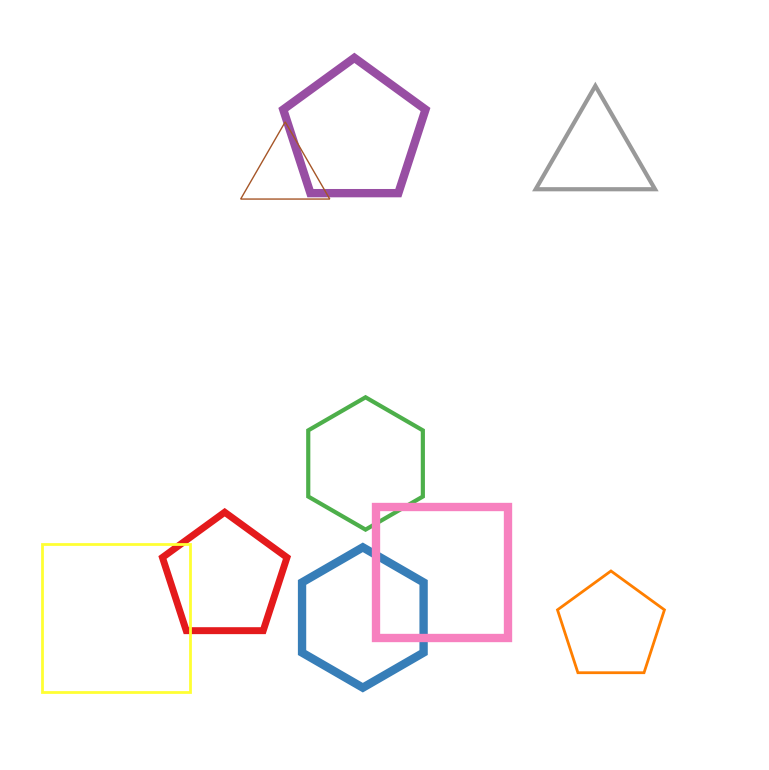[{"shape": "pentagon", "thickness": 2.5, "radius": 0.43, "center": [0.292, 0.25]}, {"shape": "hexagon", "thickness": 3, "radius": 0.46, "center": [0.471, 0.198]}, {"shape": "hexagon", "thickness": 1.5, "radius": 0.43, "center": [0.475, 0.398]}, {"shape": "pentagon", "thickness": 3, "radius": 0.49, "center": [0.46, 0.828]}, {"shape": "pentagon", "thickness": 1, "radius": 0.37, "center": [0.793, 0.185]}, {"shape": "square", "thickness": 1, "radius": 0.48, "center": [0.151, 0.197]}, {"shape": "triangle", "thickness": 0.5, "radius": 0.33, "center": [0.37, 0.775]}, {"shape": "square", "thickness": 3, "radius": 0.43, "center": [0.574, 0.256]}, {"shape": "triangle", "thickness": 1.5, "radius": 0.45, "center": [0.773, 0.799]}]